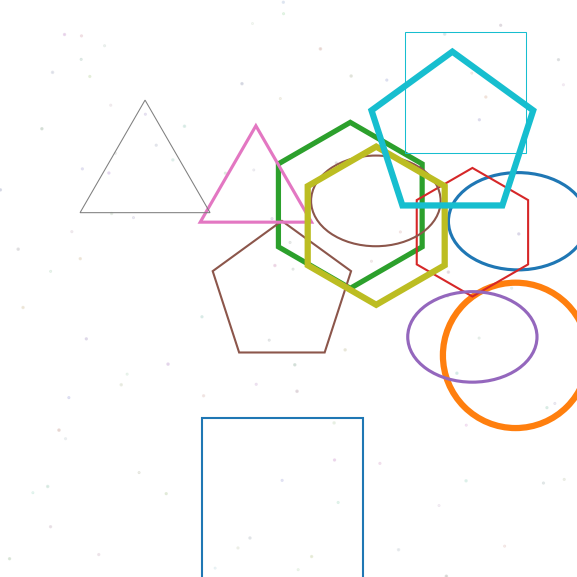[{"shape": "oval", "thickness": 1.5, "radius": 0.6, "center": [0.897, 0.616]}, {"shape": "square", "thickness": 1, "radius": 0.7, "center": [0.489, 0.136]}, {"shape": "circle", "thickness": 3, "radius": 0.63, "center": [0.893, 0.384]}, {"shape": "hexagon", "thickness": 2.5, "radius": 0.72, "center": [0.607, 0.644]}, {"shape": "hexagon", "thickness": 1, "radius": 0.56, "center": [0.818, 0.597]}, {"shape": "oval", "thickness": 1.5, "radius": 0.56, "center": [0.818, 0.416]}, {"shape": "oval", "thickness": 1, "radius": 0.56, "center": [0.651, 0.651]}, {"shape": "pentagon", "thickness": 1, "radius": 0.63, "center": [0.488, 0.491]}, {"shape": "triangle", "thickness": 1.5, "radius": 0.56, "center": [0.443, 0.67]}, {"shape": "triangle", "thickness": 0.5, "radius": 0.65, "center": [0.251, 0.696]}, {"shape": "hexagon", "thickness": 3, "radius": 0.68, "center": [0.651, 0.608]}, {"shape": "square", "thickness": 0.5, "radius": 0.52, "center": [0.806, 0.839]}, {"shape": "pentagon", "thickness": 3, "radius": 0.74, "center": [0.783, 0.762]}]